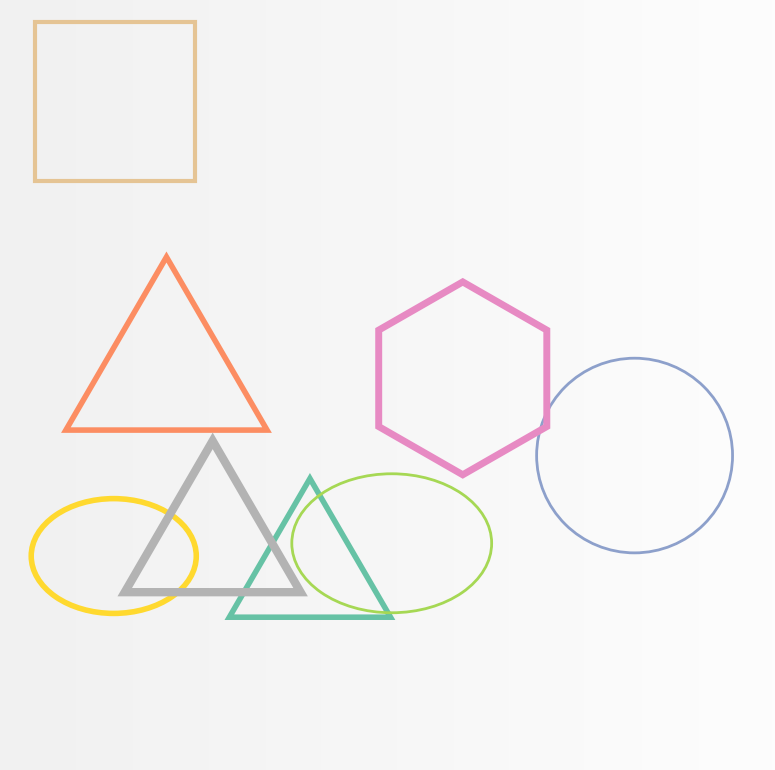[{"shape": "triangle", "thickness": 2, "radius": 0.6, "center": [0.4, 0.258]}, {"shape": "triangle", "thickness": 2, "radius": 0.75, "center": [0.215, 0.516]}, {"shape": "circle", "thickness": 1, "radius": 0.63, "center": [0.819, 0.408]}, {"shape": "hexagon", "thickness": 2.5, "radius": 0.63, "center": [0.597, 0.509]}, {"shape": "oval", "thickness": 1, "radius": 0.64, "center": [0.505, 0.294]}, {"shape": "oval", "thickness": 2, "radius": 0.53, "center": [0.147, 0.278]}, {"shape": "square", "thickness": 1.5, "radius": 0.51, "center": [0.148, 0.868]}, {"shape": "triangle", "thickness": 3, "radius": 0.66, "center": [0.274, 0.296]}]